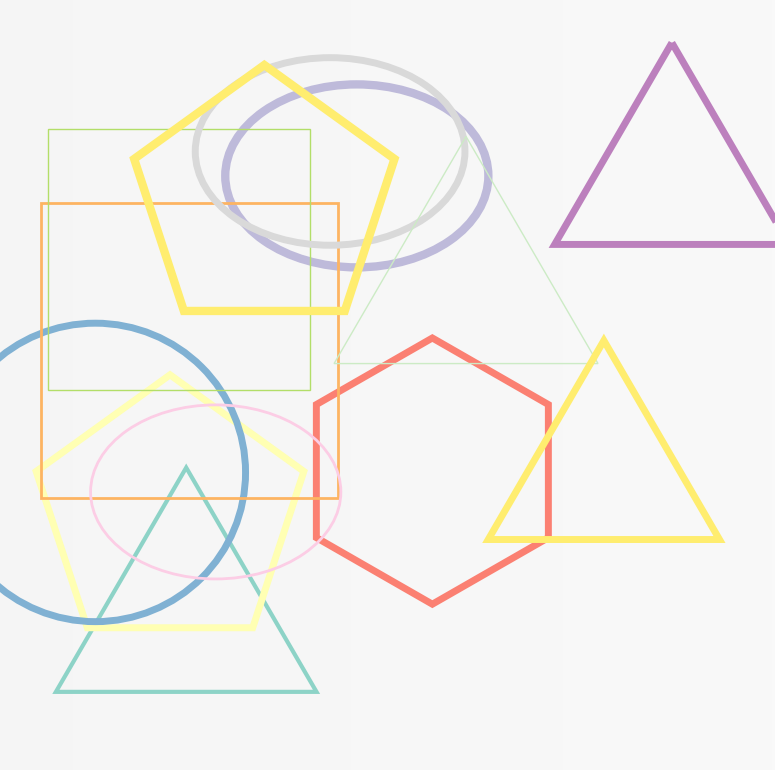[{"shape": "triangle", "thickness": 1.5, "radius": 0.97, "center": [0.24, 0.199]}, {"shape": "pentagon", "thickness": 2.5, "radius": 0.91, "center": [0.219, 0.332]}, {"shape": "oval", "thickness": 3, "radius": 0.85, "center": [0.46, 0.772]}, {"shape": "hexagon", "thickness": 2.5, "radius": 0.86, "center": [0.558, 0.388]}, {"shape": "circle", "thickness": 2.5, "radius": 0.97, "center": [0.123, 0.386]}, {"shape": "square", "thickness": 1, "radius": 0.96, "center": [0.244, 0.545]}, {"shape": "square", "thickness": 0.5, "radius": 0.85, "center": [0.231, 0.663]}, {"shape": "oval", "thickness": 1, "radius": 0.81, "center": [0.278, 0.361]}, {"shape": "oval", "thickness": 2.5, "radius": 0.87, "center": [0.426, 0.803]}, {"shape": "triangle", "thickness": 2.5, "radius": 0.87, "center": [0.867, 0.77]}, {"shape": "triangle", "thickness": 0.5, "radius": 0.98, "center": [0.601, 0.626]}, {"shape": "triangle", "thickness": 2.5, "radius": 0.86, "center": [0.779, 0.385]}, {"shape": "pentagon", "thickness": 3, "radius": 0.88, "center": [0.341, 0.739]}]